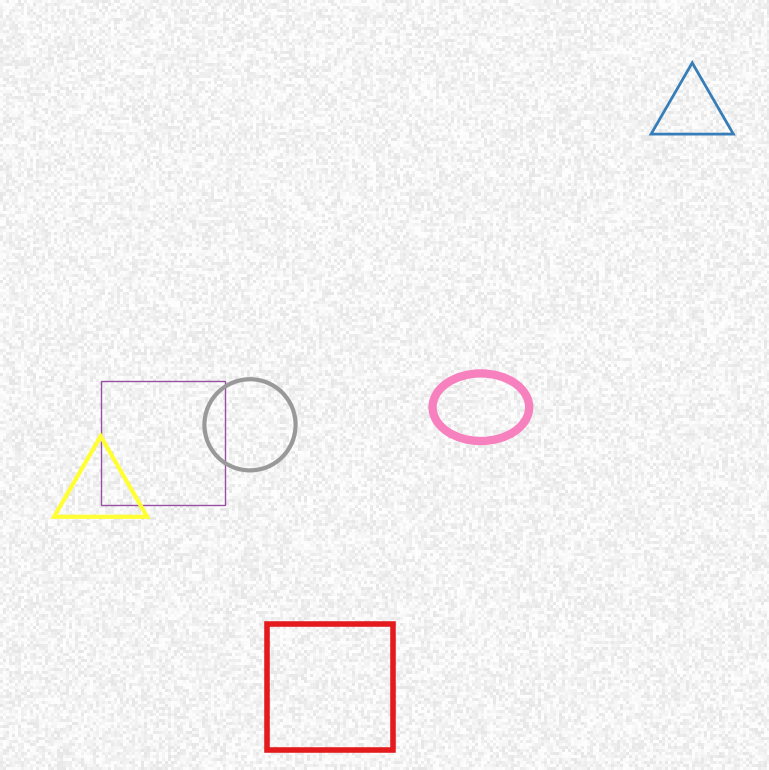[{"shape": "square", "thickness": 2, "radius": 0.41, "center": [0.428, 0.108]}, {"shape": "triangle", "thickness": 1, "radius": 0.31, "center": [0.899, 0.857]}, {"shape": "square", "thickness": 0.5, "radius": 0.4, "center": [0.211, 0.425]}, {"shape": "triangle", "thickness": 1.5, "radius": 0.35, "center": [0.131, 0.364]}, {"shape": "oval", "thickness": 3, "radius": 0.31, "center": [0.624, 0.471]}, {"shape": "circle", "thickness": 1.5, "radius": 0.3, "center": [0.325, 0.448]}]